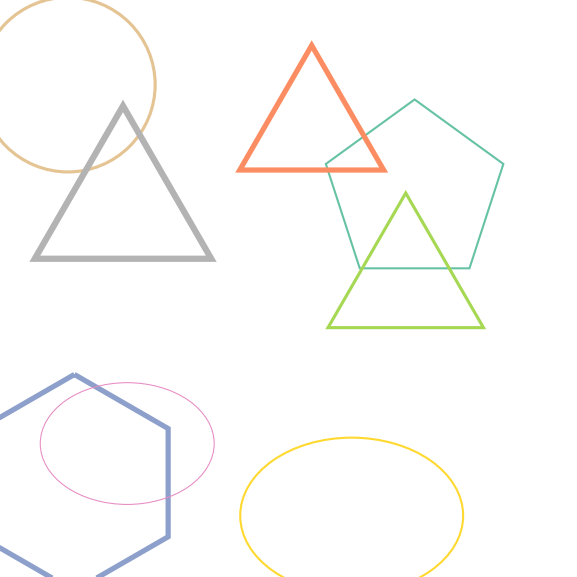[{"shape": "pentagon", "thickness": 1, "radius": 0.81, "center": [0.718, 0.665]}, {"shape": "triangle", "thickness": 2.5, "radius": 0.72, "center": [0.54, 0.777]}, {"shape": "hexagon", "thickness": 2.5, "radius": 0.94, "center": [0.129, 0.163]}, {"shape": "oval", "thickness": 0.5, "radius": 0.75, "center": [0.22, 0.231]}, {"shape": "triangle", "thickness": 1.5, "radius": 0.78, "center": [0.703, 0.509]}, {"shape": "oval", "thickness": 1, "radius": 0.97, "center": [0.609, 0.106]}, {"shape": "circle", "thickness": 1.5, "radius": 0.76, "center": [0.118, 0.853]}, {"shape": "triangle", "thickness": 3, "radius": 0.88, "center": [0.213, 0.639]}]